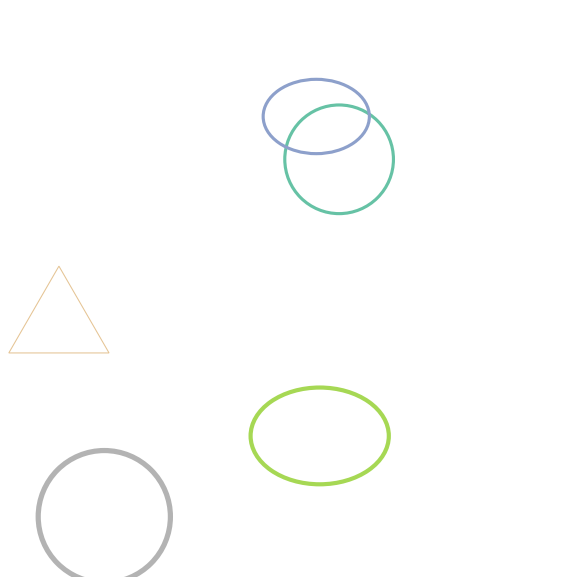[{"shape": "circle", "thickness": 1.5, "radius": 0.47, "center": [0.587, 0.723]}, {"shape": "oval", "thickness": 1.5, "radius": 0.46, "center": [0.548, 0.797]}, {"shape": "oval", "thickness": 2, "radius": 0.6, "center": [0.554, 0.244]}, {"shape": "triangle", "thickness": 0.5, "radius": 0.5, "center": [0.102, 0.438]}, {"shape": "circle", "thickness": 2.5, "radius": 0.57, "center": [0.181, 0.105]}]